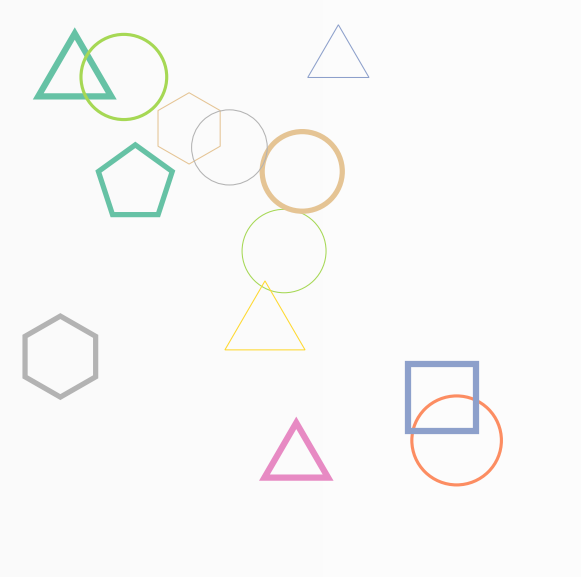[{"shape": "triangle", "thickness": 3, "radius": 0.36, "center": [0.129, 0.869]}, {"shape": "pentagon", "thickness": 2.5, "radius": 0.33, "center": [0.233, 0.682]}, {"shape": "circle", "thickness": 1.5, "radius": 0.39, "center": [0.786, 0.237]}, {"shape": "square", "thickness": 3, "radius": 0.29, "center": [0.76, 0.311]}, {"shape": "triangle", "thickness": 0.5, "radius": 0.3, "center": [0.582, 0.895]}, {"shape": "triangle", "thickness": 3, "radius": 0.32, "center": [0.51, 0.204]}, {"shape": "circle", "thickness": 1.5, "radius": 0.37, "center": [0.213, 0.866]}, {"shape": "circle", "thickness": 0.5, "radius": 0.36, "center": [0.489, 0.564]}, {"shape": "triangle", "thickness": 0.5, "radius": 0.4, "center": [0.456, 0.433]}, {"shape": "circle", "thickness": 2.5, "radius": 0.34, "center": [0.52, 0.702]}, {"shape": "hexagon", "thickness": 0.5, "radius": 0.31, "center": [0.325, 0.777]}, {"shape": "hexagon", "thickness": 2.5, "radius": 0.35, "center": [0.104, 0.382]}, {"shape": "circle", "thickness": 0.5, "radius": 0.33, "center": [0.395, 0.744]}]